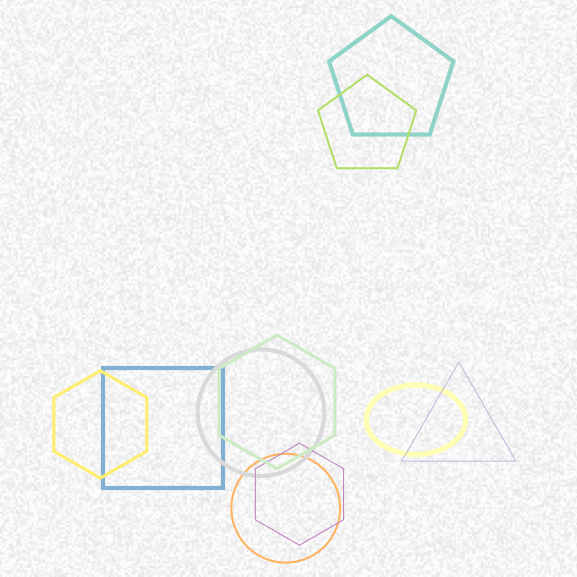[{"shape": "pentagon", "thickness": 2, "radius": 0.57, "center": [0.678, 0.858]}, {"shape": "oval", "thickness": 2.5, "radius": 0.43, "center": [0.72, 0.272]}, {"shape": "triangle", "thickness": 0.5, "radius": 0.57, "center": [0.795, 0.258]}, {"shape": "square", "thickness": 2, "radius": 0.52, "center": [0.283, 0.258]}, {"shape": "circle", "thickness": 1, "radius": 0.47, "center": [0.495, 0.119]}, {"shape": "pentagon", "thickness": 1, "radius": 0.45, "center": [0.636, 0.78]}, {"shape": "circle", "thickness": 2, "radius": 0.55, "center": [0.452, 0.285]}, {"shape": "hexagon", "thickness": 0.5, "radius": 0.44, "center": [0.519, 0.143]}, {"shape": "hexagon", "thickness": 1.5, "radius": 0.58, "center": [0.48, 0.303]}, {"shape": "hexagon", "thickness": 1.5, "radius": 0.46, "center": [0.174, 0.264]}]